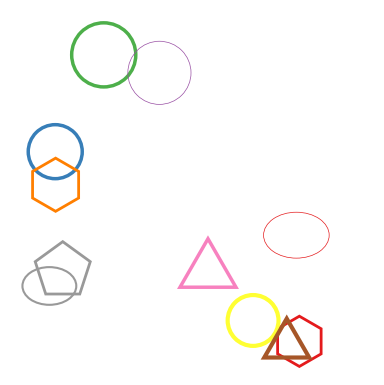[{"shape": "oval", "thickness": 0.5, "radius": 0.43, "center": [0.77, 0.389]}, {"shape": "hexagon", "thickness": 2, "radius": 0.33, "center": [0.778, 0.113]}, {"shape": "circle", "thickness": 2.5, "radius": 0.35, "center": [0.143, 0.606]}, {"shape": "circle", "thickness": 2.5, "radius": 0.42, "center": [0.269, 0.857]}, {"shape": "circle", "thickness": 0.5, "radius": 0.41, "center": [0.414, 0.811]}, {"shape": "hexagon", "thickness": 2, "radius": 0.35, "center": [0.144, 0.52]}, {"shape": "circle", "thickness": 3, "radius": 0.33, "center": [0.657, 0.168]}, {"shape": "triangle", "thickness": 3, "radius": 0.34, "center": [0.745, 0.105]}, {"shape": "triangle", "thickness": 2.5, "radius": 0.42, "center": [0.54, 0.296]}, {"shape": "pentagon", "thickness": 2, "radius": 0.38, "center": [0.163, 0.297]}, {"shape": "oval", "thickness": 1.5, "radius": 0.35, "center": [0.128, 0.257]}]